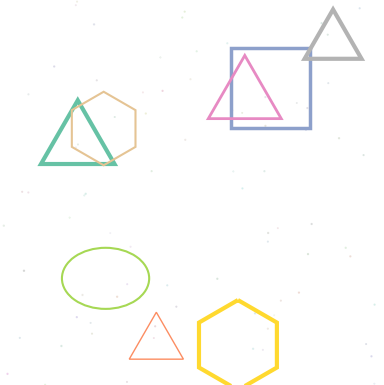[{"shape": "triangle", "thickness": 3, "radius": 0.55, "center": [0.202, 0.629]}, {"shape": "triangle", "thickness": 1, "radius": 0.41, "center": [0.406, 0.108]}, {"shape": "square", "thickness": 2.5, "radius": 0.52, "center": [0.703, 0.772]}, {"shape": "triangle", "thickness": 2, "radius": 0.55, "center": [0.636, 0.747]}, {"shape": "oval", "thickness": 1.5, "radius": 0.57, "center": [0.274, 0.277]}, {"shape": "hexagon", "thickness": 3, "radius": 0.58, "center": [0.618, 0.104]}, {"shape": "hexagon", "thickness": 1.5, "radius": 0.48, "center": [0.269, 0.666]}, {"shape": "triangle", "thickness": 3, "radius": 0.43, "center": [0.865, 0.89]}]